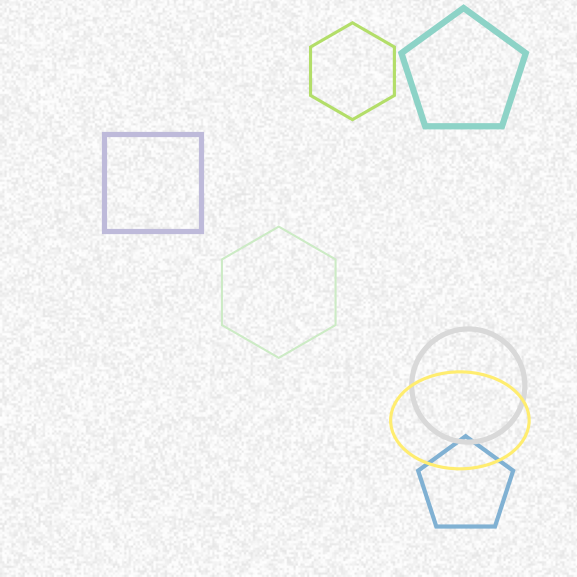[{"shape": "pentagon", "thickness": 3, "radius": 0.57, "center": [0.803, 0.872]}, {"shape": "square", "thickness": 2.5, "radius": 0.42, "center": [0.264, 0.684]}, {"shape": "pentagon", "thickness": 2, "radius": 0.43, "center": [0.806, 0.157]}, {"shape": "hexagon", "thickness": 1.5, "radius": 0.42, "center": [0.61, 0.876]}, {"shape": "circle", "thickness": 2.5, "radius": 0.49, "center": [0.811, 0.332]}, {"shape": "hexagon", "thickness": 1, "radius": 0.57, "center": [0.483, 0.493]}, {"shape": "oval", "thickness": 1.5, "radius": 0.6, "center": [0.796, 0.271]}]